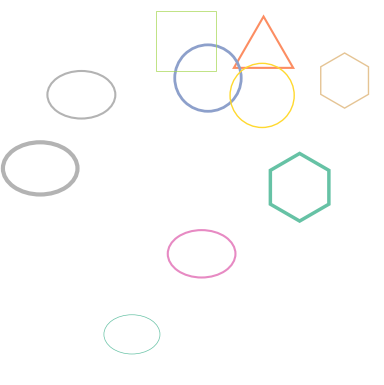[{"shape": "hexagon", "thickness": 2.5, "radius": 0.44, "center": [0.778, 0.514]}, {"shape": "oval", "thickness": 0.5, "radius": 0.36, "center": [0.343, 0.131]}, {"shape": "triangle", "thickness": 1.5, "radius": 0.44, "center": [0.685, 0.868]}, {"shape": "circle", "thickness": 2, "radius": 0.43, "center": [0.54, 0.797]}, {"shape": "oval", "thickness": 1.5, "radius": 0.44, "center": [0.524, 0.341]}, {"shape": "square", "thickness": 0.5, "radius": 0.39, "center": [0.483, 0.893]}, {"shape": "circle", "thickness": 1, "radius": 0.42, "center": [0.681, 0.752]}, {"shape": "hexagon", "thickness": 1, "radius": 0.36, "center": [0.895, 0.791]}, {"shape": "oval", "thickness": 3, "radius": 0.48, "center": [0.104, 0.563]}, {"shape": "oval", "thickness": 1.5, "radius": 0.44, "center": [0.211, 0.754]}]